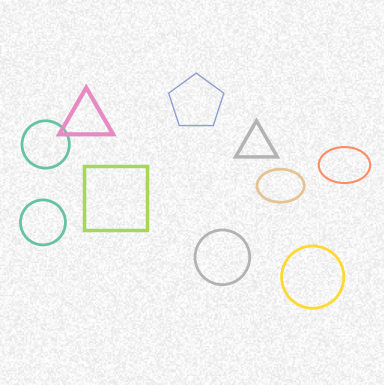[{"shape": "circle", "thickness": 2, "radius": 0.29, "center": [0.112, 0.422]}, {"shape": "circle", "thickness": 2, "radius": 0.31, "center": [0.119, 0.625]}, {"shape": "oval", "thickness": 1.5, "radius": 0.33, "center": [0.895, 0.571]}, {"shape": "pentagon", "thickness": 1, "radius": 0.38, "center": [0.51, 0.735]}, {"shape": "triangle", "thickness": 3, "radius": 0.4, "center": [0.224, 0.692]}, {"shape": "square", "thickness": 2.5, "radius": 0.41, "center": [0.3, 0.486]}, {"shape": "circle", "thickness": 2, "radius": 0.4, "center": [0.812, 0.28]}, {"shape": "oval", "thickness": 2, "radius": 0.31, "center": [0.729, 0.518]}, {"shape": "triangle", "thickness": 2.5, "radius": 0.31, "center": [0.666, 0.624]}, {"shape": "circle", "thickness": 2, "radius": 0.36, "center": [0.578, 0.332]}]